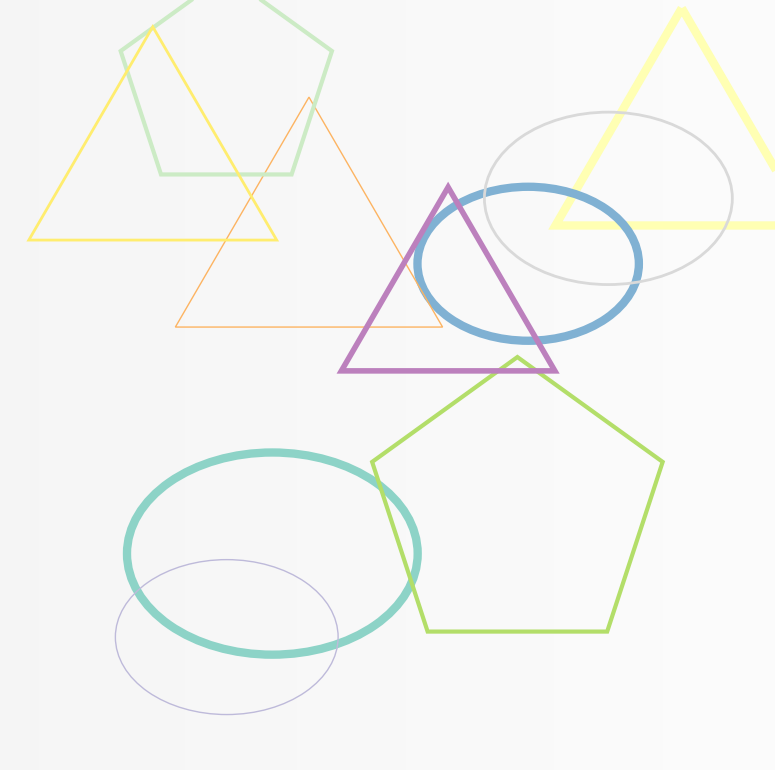[{"shape": "oval", "thickness": 3, "radius": 0.94, "center": [0.351, 0.281]}, {"shape": "triangle", "thickness": 3, "radius": 0.94, "center": [0.88, 0.801]}, {"shape": "oval", "thickness": 0.5, "radius": 0.72, "center": [0.293, 0.173]}, {"shape": "oval", "thickness": 3, "radius": 0.71, "center": [0.682, 0.657]}, {"shape": "triangle", "thickness": 0.5, "radius": 1.0, "center": [0.399, 0.675]}, {"shape": "pentagon", "thickness": 1.5, "radius": 0.99, "center": [0.668, 0.339]}, {"shape": "oval", "thickness": 1, "radius": 0.8, "center": [0.785, 0.742]}, {"shape": "triangle", "thickness": 2, "radius": 0.8, "center": [0.578, 0.598]}, {"shape": "pentagon", "thickness": 1.5, "radius": 0.72, "center": [0.292, 0.889]}, {"shape": "triangle", "thickness": 1, "radius": 0.92, "center": [0.197, 0.781]}]